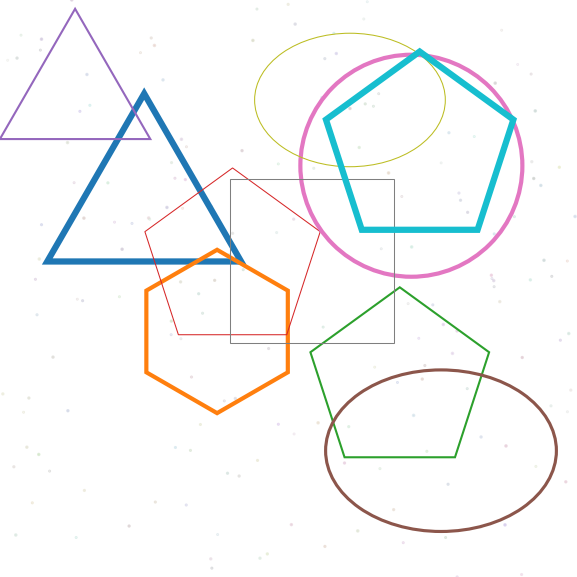[{"shape": "triangle", "thickness": 3, "radius": 0.97, "center": [0.25, 0.643]}, {"shape": "hexagon", "thickness": 2, "radius": 0.71, "center": [0.376, 0.425]}, {"shape": "pentagon", "thickness": 1, "radius": 0.81, "center": [0.692, 0.339]}, {"shape": "pentagon", "thickness": 0.5, "radius": 0.8, "center": [0.403, 0.549]}, {"shape": "triangle", "thickness": 1, "radius": 0.75, "center": [0.13, 0.834]}, {"shape": "oval", "thickness": 1.5, "radius": 1.0, "center": [0.764, 0.219]}, {"shape": "circle", "thickness": 2, "radius": 0.96, "center": [0.712, 0.712]}, {"shape": "square", "thickness": 0.5, "radius": 0.71, "center": [0.54, 0.548]}, {"shape": "oval", "thickness": 0.5, "radius": 0.83, "center": [0.606, 0.826]}, {"shape": "pentagon", "thickness": 3, "radius": 0.85, "center": [0.727, 0.739]}]